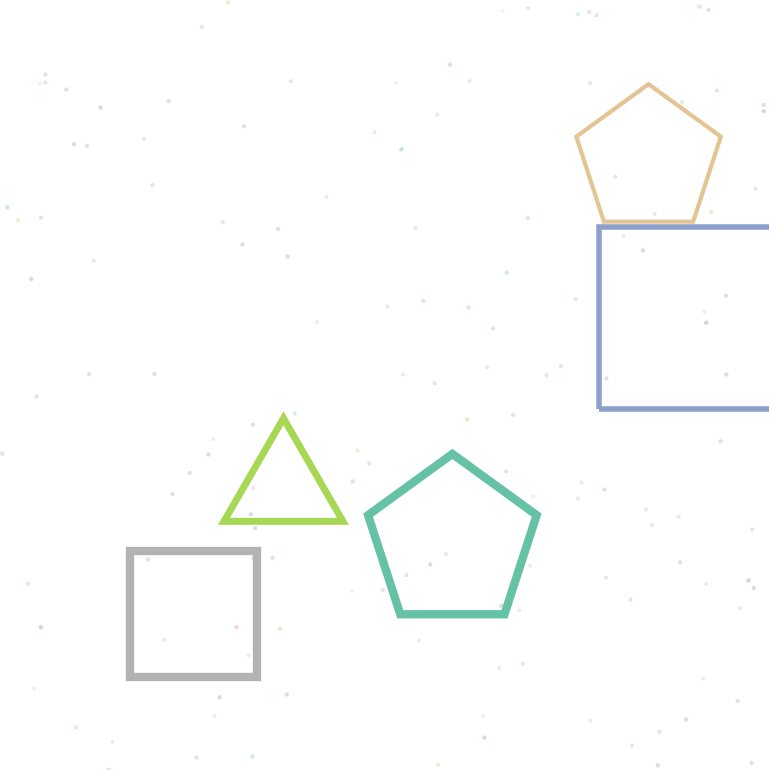[{"shape": "pentagon", "thickness": 3, "radius": 0.58, "center": [0.587, 0.295]}, {"shape": "square", "thickness": 2, "radius": 0.59, "center": [0.896, 0.588]}, {"shape": "triangle", "thickness": 2.5, "radius": 0.45, "center": [0.368, 0.368]}, {"shape": "pentagon", "thickness": 1.5, "radius": 0.49, "center": [0.842, 0.792]}, {"shape": "square", "thickness": 3, "radius": 0.41, "center": [0.251, 0.203]}]